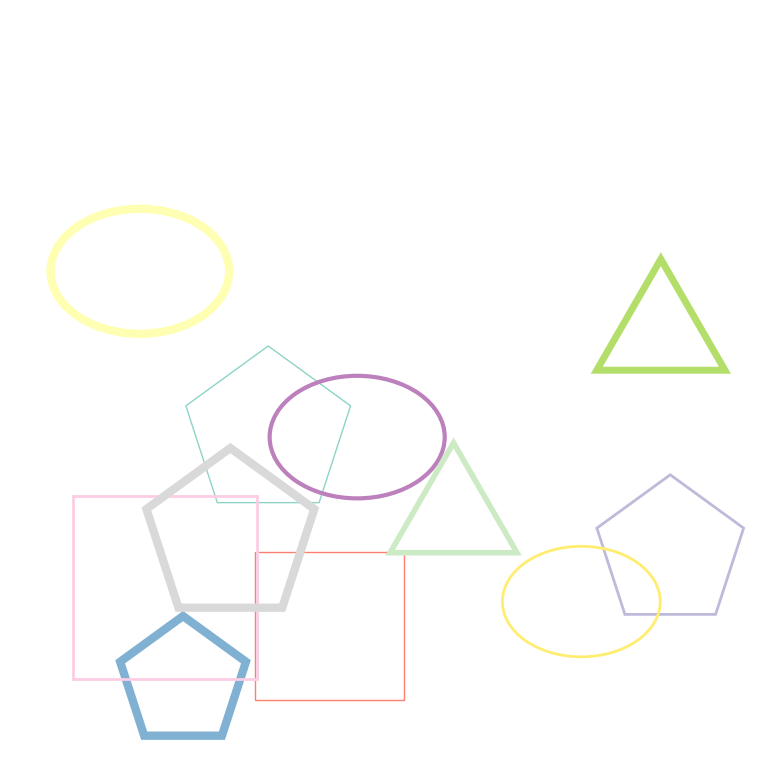[{"shape": "pentagon", "thickness": 0.5, "radius": 0.56, "center": [0.348, 0.438]}, {"shape": "oval", "thickness": 3, "radius": 0.58, "center": [0.182, 0.648]}, {"shape": "pentagon", "thickness": 1, "radius": 0.5, "center": [0.87, 0.283]}, {"shape": "square", "thickness": 0.5, "radius": 0.48, "center": [0.428, 0.187]}, {"shape": "pentagon", "thickness": 3, "radius": 0.43, "center": [0.238, 0.114]}, {"shape": "triangle", "thickness": 2.5, "radius": 0.48, "center": [0.858, 0.567]}, {"shape": "square", "thickness": 1, "radius": 0.6, "center": [0.214, 0.237]}, {"shape": "pentagon", "thickness": 3, "radius": 0.57, "center": [0.299, 0.304]}, {"shape": "oval", "thickness": 1.5, "radius": 0.57, "center": [0.464, 0.432]}, {"shape": "triangle", "thickness": 2, "radius": 0.48, "center": [0.589, 0.33]}, {"shape": "oval", "thickness": 1, "radius": 0.51, "center": [0.755, 0.219]}]